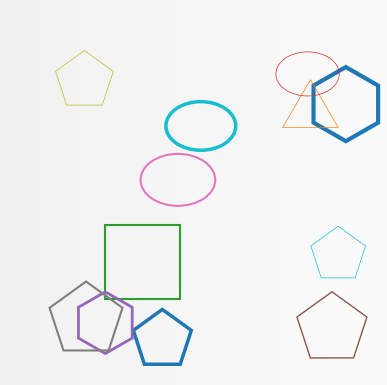[{"shape": "pentagon", "thickness": 2.5, "radius": 0.39, "center": [0.419, 0.118]}, {"shape": "hexagon", "thickness": 3, "radius": 0.48, "center": [0.892, 0.73]}, {"shape": "triangle", "thickness": 0.5, "radius": 0.41, "center": [0.801, 0.71]}, {"shape": "square", "thickness": 1.5, "radius": 0.48, "center": [0.368, 0.319]}, {"shape": "oval", "thickness": 0.5, "radius": 0.41, "center": [0.794, 0.808]}, {"shape": "hexagon", "thickness": 2, "radius": 0.4, "center": [0.272, 0.162]}, {"shape": "pentagon", "thickness": 1, "radius": 0.47, "center": [0.857, 0.147]}, {"shape": "oval", "thickness": 1.5, "radius": 0.48, "center": [0.459, 0.533]}, {"shape": "pentagon", "thickness": 1.5, "radius": 0.49, "center": [0.222, 0.17]}, {"shape": "pentagon", "thickness": 0.5, "radius": 0.39, "center": [0.218, 0.79]}, {"shape": "pentagon", "thickness": 0.5, "radius": 0.37, "center": [0.873, 0.338]}, {"shape": "oval", "thickness": 2.5, "radius": 0.45, "center": [0.518, 0.673]}]